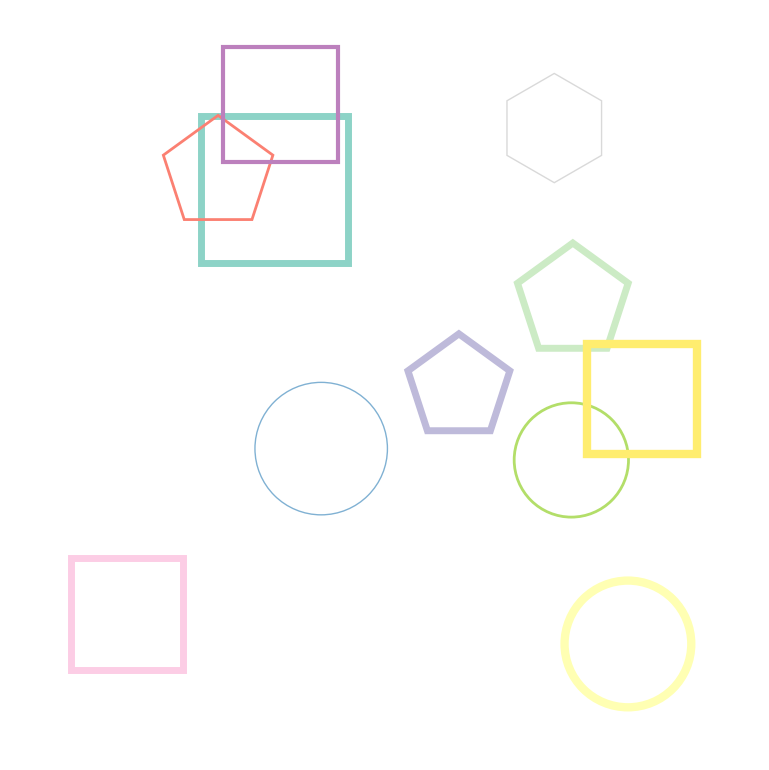[{"shape": "square", "thickness": 2.5, "radius": 0.48, "center": [0.357, 0.754]}, {"shape": "circle", "thickness": 3, "radius": 0.41, "center": [0.815, 0.164]}, {"shape": "pentagon", "thickness": 2.5, "radius": 0.35, "center": [0.596, 0.497]}, {"shape": "pentagon", "thickness": 1, "radius": 0.37, "center": [0.283, 0.775]}, {"shape": "circle", "thickness": 0.5, "radius": 0.43, "center": [0.417, 0.417]}, {"shape": "circle", "thickness": 1, "radius": 0.37, "center": [0.742, 0.403]}, {"shape": "square", "thickness": 2.5, "radius": 0.36, "center": [0.164, 0.203]}, {"shape": "hexagon", "thickness": 0.5, "radius": 0.35, "center": [0.72, 0.834]}, {"shape": "square", "thickness": 1.5, "radius": 0.37, "center": [0.364, 0.865]}, {"shape": "pentagon", "thickness": 2.5, "radius": 0.38, "center": [0.744, 0.609]}, {"shape": "square", "thickness": 3, "radius": 0.36, "center": [0.834, 0.482]}]